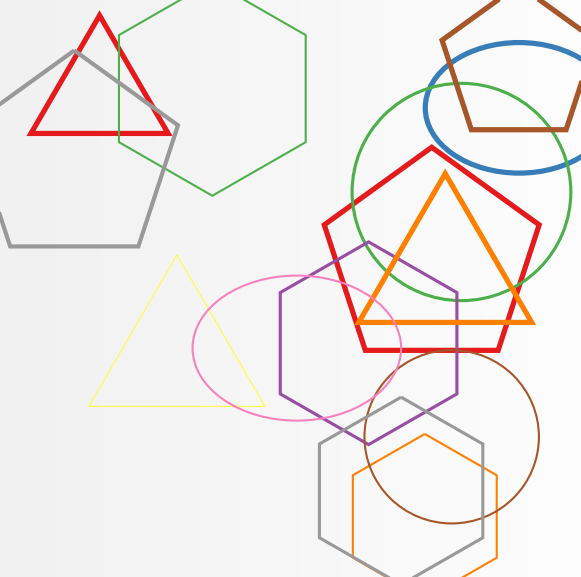[{"shape": "pentagon", "thickness": 2.5, "radius": 0.97, "center": [0.743, 0.55]}, {"shape": "triangle", "thickness": 2.5, "radius": 0.68, "center": [0.171, 0.836]}, {"shape": "oval", "thickness": 2.5, "radius": 0.81, "center": [0.893, 0.812]}, {"shape": "circle", "thickness": 1.5, "radius": 0.94, "center": [0.794, 0.667]}, {"shape": "hexagon", "thickness": 1, "radius": 0.93, "center": [0.365, 0.846]}, {"shape": "hexagon", "thickness": 1.5, "radius": 0.88, "center": [0.634, 0.405]}, {"shape": "hexagon", "thickness": 1, "radius": 0.71, "center": [0.731, 0.105]}, {"shape": "triangle", "thickness": 2.5, "radius": 0.86, "center": [0.766, 0.527]}, {"shape": "triangle", "thickness": 0.5, "radius": 0.87, "center": [0.304, 0.383]}, {"shape": "pentagon", "thickness": 2.5, "radius": 0.69, "center": [0.892, 0.887]}, {"shape": "circle", "thickness": 1, "radius": 0.75, "center": [0.777, 0.243]}, {"shape": "oval", "thickness": 1, "radius": 0.9, "center": [0.511, 0.396]}, {"shape": "pentagon", "thickness": 2, "radius": 0.94, "center": [0.128, 0.724]}, {"shape": "hexagon", "thickness": 1.5, "radius": 0.81, "center": [0.69, 0.149]}]